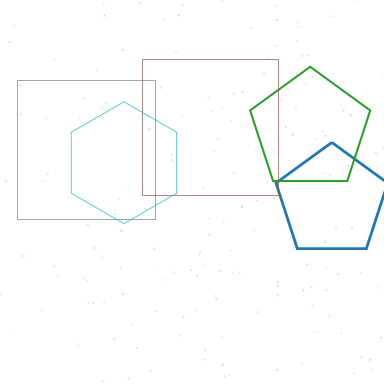[{"shape": "pentagon", "thickness": 2, "radius": 0.76, "center": [0.862, 0.477]}, {"shape": "pentagon", "thickness": 1.5, "radius": 0.82, "center": [0.806, 0.663]}, {"shape": "square", "thickness": 0.5, "radius": 0.88, "center": [0.546, 0.671]}, {"shape": "square", "thickness": 0.5, "radius": 0.9, "center": [0.224, 0.612]}, {"shape": "hexagon", "thickness": 0.5, "radius": 0.79, "center": [0.322, 0.577]}]